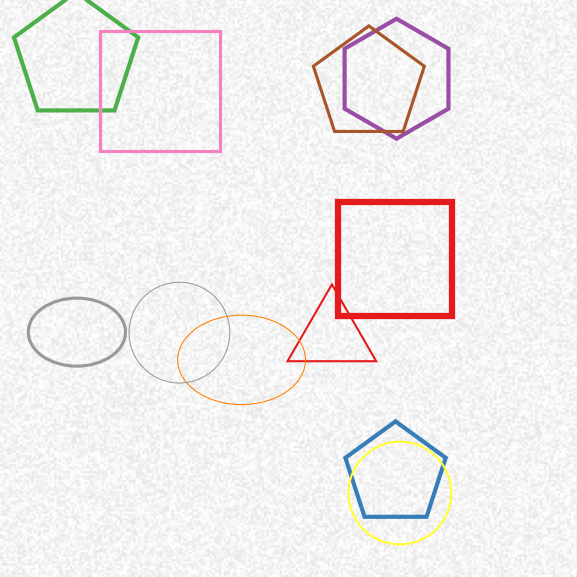[{"shape": "square", "thickness": 3, "radius": 0.49, "center": [0.684, 0.55]}, {"shape": "triangle", "thickness": 1, "radius": 0.44, "center": [0.575, 0.418]}, {"shape": "pentagon", "thickness": 2, "radius": 0.46, "center": [0.685, 0.178]}, {"shape": "pentagon", "thickness": 2, "radius": 0.57, "center": [0.132, 0.899]}, {"shape": "hexagon", "thickness": 2, "radius": 0.52, "center": [0.687, 0.863]}, {"shape": "oval", "thickness": 0.5, "radius": 0.55, "center": [0.418, 0.376]}, {"shape": "circle", "thickness": 1, "radius": 0.44, "center": [0.692, 0.145]}, {"shape": "pentagon", "thickness": 1.5, "radius": 0.51, "center": [0.639, 0.853]}, {"shape": "square", "thickness": 1.5, "radius": 0.52, "center": [0.277, 0.842]}, {"shape": "oval", "thickness": 1.5, "radius": 0.42, "center": [0.133, 0.424]}, {"shape": "circle", "thickness": 0.5, "radius": 0.44, "center": [0.311, 0.423]}]